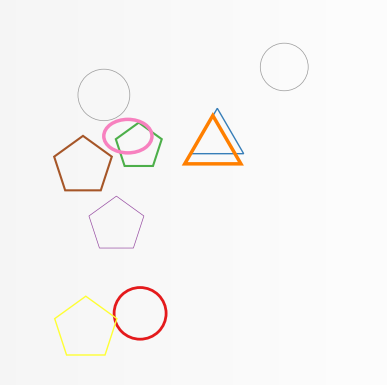[{"shape": "circle", "thickness": 2, "radius": 0.34, "center": [0.362, 0.186]}, {"shape": "triangle", "thickness": 1, "radius": 0.39, "center": [0.561, 0.64]}, {"shape": "pentagon", "thickness": 1.5, "radius": 0.31, "center": [0.358, 0.619]}, {"shape": "pentagon", "thickness": 0.5, "radius": 0.37, "center": [0.3, 0.416]}, {"shape": "triangle", "thickness": 2.5, "radius": 0.42, "center": [0.549, 0.616]}, {"shape": "pentagon", "thickness": 1, "radius": 0.42, "center": [0.221, 0.146]}, {"shape": "pentagon", "thickness": 1.5, "radius": 0.39, "center": [0.214, 0.569]}, {"shape": "oval", "thickness": 2.5, "radius": 0.31, "center": [0.33, 0.646]}, {"shape": "circle", "thickness": 0.5, "radius": 0.31, "center": [0.734, 0.826]}, {"shape": "circle", "thickness": 0.5, "radius": 0.33, "center": [0.268, 0.753]}]